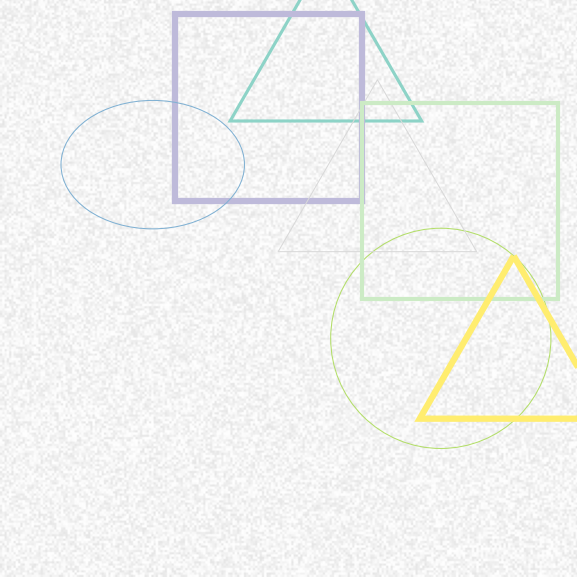[{"shape": "triangle", "thickness": 1.5, "radius": 0.96, "center": [0.564, 0.885]}, {"shape": "square", "thickness": 3, "radius": 0.81, "center": [0.465, 0.813]}, {"shape": "oval", "thickness": 0.5, "radius": 0.79, "center": [0.264, 0.714]}, {"shape": "circle", "thickness": 0.5, "radius": 0.95, "center": [0.763, 0.413]}, {"shape": "triangle", "thickness": 0.5, "radius": 0.99, "center": [0.654, 0.663]}, {"shape": "square", "thickness": 2, "radius": 0.85, "center": [0.796, 0.652]}, {"shape": "triangle", "thickness": 3, "radius": 0.94, "center": [0.89, 0.368]}]